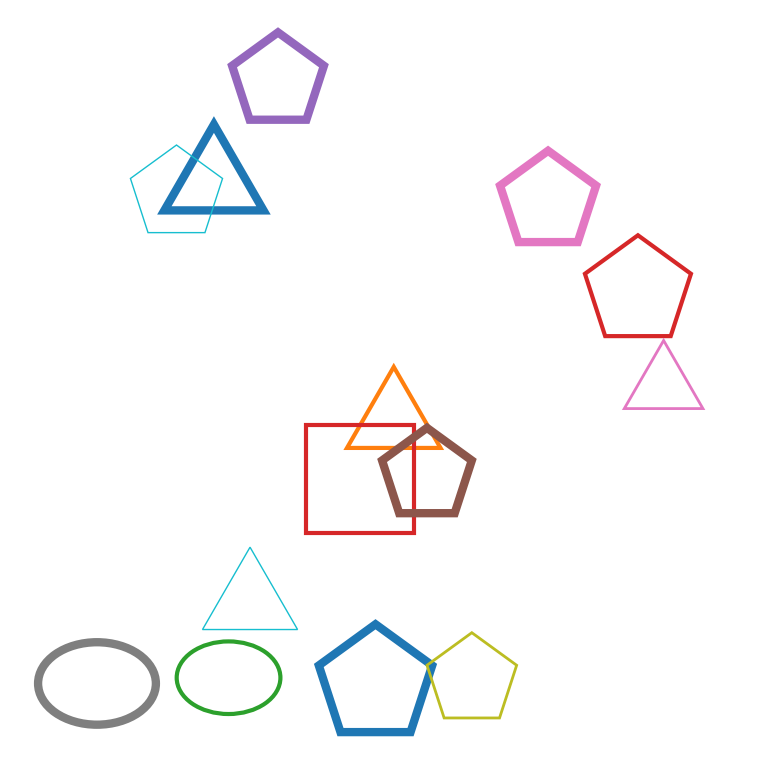[{"shape": "triangle", "thickness": 3, "radius": 0.37, "center": [0.278, 0.764]}, {"shape": "pentagon", "thickness": 3, "radius": 0.39, "center": [0.488, 0.112]}, {"shape": "triangle", "thickness": 1.5, "radius": 0.35, "center": [0.511, 0.453]}, {"shape": "oval", "thickness": 1.5, "radius": 0.34, "center": [0.297, 0.12]}, {"shape": "square", "thickness": 1.5, "radius": 0.35, "center": [0.468, 0.378]}, {"shape": "pentagon", "thickness": 1.5, "radius": 0.36, "center": [0.829, 0.622]}, {"shape": "pentagon", "thickness": 3, "radius": 0.31, "center": [0.361, 0.895]}, {"shape": "pentagon", "thickness": 3, "radius": 0.31, "center": [0.554, 0.383]}, {"shape": "pentagon", "thickness": 3, "radius": 0.33, "center": [0.712, 0.739]}, {"shape": "triangle", "thickness": 1, "radius": 0.29, "center": [0.862, 0.499]}, {"shape": "oval", "thickness": 3, "radius": 0.38, "center": [0.126, 0.112]}, {"shape": "pentagon", "thickness": 1, "radius": 0.31, "center": [0.613, 0.117]}, {"shape": "pentagon", "thickness": 0.5, "radius": 0.31, "center": [0.229, 0.749]}, {"shape": "triangle", "thickness": 0.5, "radius": 0.36, "center": [0.325, 0.218]}]